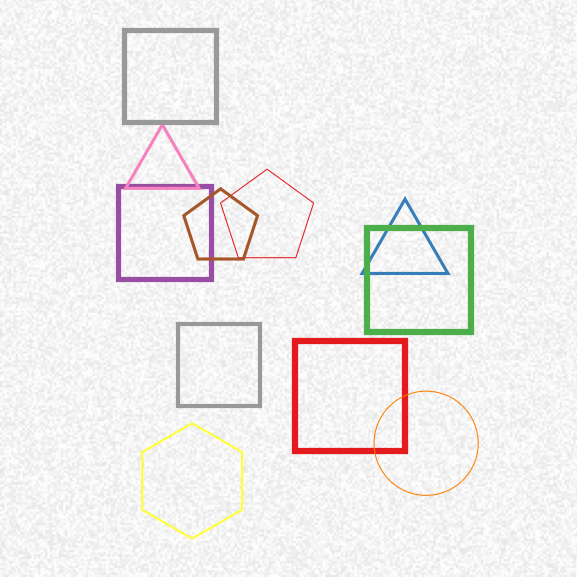[{"shape": "pentagon", "thickness": 0.5, "radius": 0.42, "center": [0.462, 0.621]}, {"shape": "square", "thickness": 3, "radius": 0.47, "center": [0.606, 0.313]}, {"shape": "triangle", "thickness": 1.5, "radius": 0.43, "center": [0.701, 0.569]}, {"shape": "square", "thickness": 3, "radius": 0.45, "center": [0.725, 0.514]}, {"shape": "square", "thickness": 2.5, "radius": 0.4, "center": [0.284, 0.597]}, {"shape": "circle", "thickness": 0.5, "radius": 0.45, "center": [0.738, 0.232]}, {"shape": "hexagon", "thickness": 1, "radius": 0.5, "center": [0.333, 0.166]}, {"shape": "pentagon", "thickness": 1.5, "radius": 0.34, "center": [0.382, 0.605]}, {"shape": "triangle", "thickness": 1.5, "radius": 0.37, "center": [0.281, 0.71]}, {"shape": "square", "thickness": 2, "radius": 0.35, "center": [0.379, 0.368]}, {"shape": "square", "thickness": 2.5, "radius": 0.4, "center": [0.294, 0.867]}]